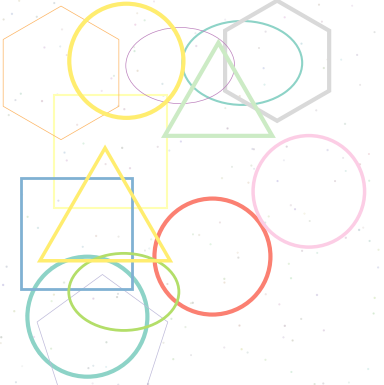[{"shape": "circle", "thickness": 3, "radius": 0.78, "center": [0.227, 0.177]}, {"shape": "oval", "thickness": 1.5, "radius": 0.78, "center": [0.629, 0.836]}, {"shape": "square", "thickness": 1.5, "radius": 0.73, "center": [0.286, 0.605]}, {"shape": "pentagon", "thickness": 0.5, "radius": 0.89, "center": [0.266, 0.109]}, {"shape": "circle", "thickness": 3, "radius": 0.75, "center": [0.552, 0.334]}, {"shape": "square", "thickness": 2, "radius": 0.72, "center": [0.199, 0.393]}, {"shape": "hexagon", "thickness": 0.5, "radius": 0.87, "center": [0.158, 0.811]}, {"shape": "oval", "thickness": 2, "radius": 0.71, "center": [0.322, 0.242]}, {"shape": "circle", "thickness": 2.5, "radius": 0.72, "center": [0.802, 0.503]}, {"shape": "hexagon", "thickness": 3, "radius": 0.78, "center": [0.72, 0.842]}, {"shape": "oval", "thickness": 0.5, "radius": 0.71, "center": [0.468, 0.83]}, {"shape": "triangle", "thickness": 3, "radius": 0.81, "center": [0.567, 0.728]}, {"shape": "circle", "thickness": 3, "radius": 0.74, "center": [0.328, 0.842]}, {"shape": "triangle", "thickness": 2.5, "radius": 0.98, "center": [0.273, 0.42]}]